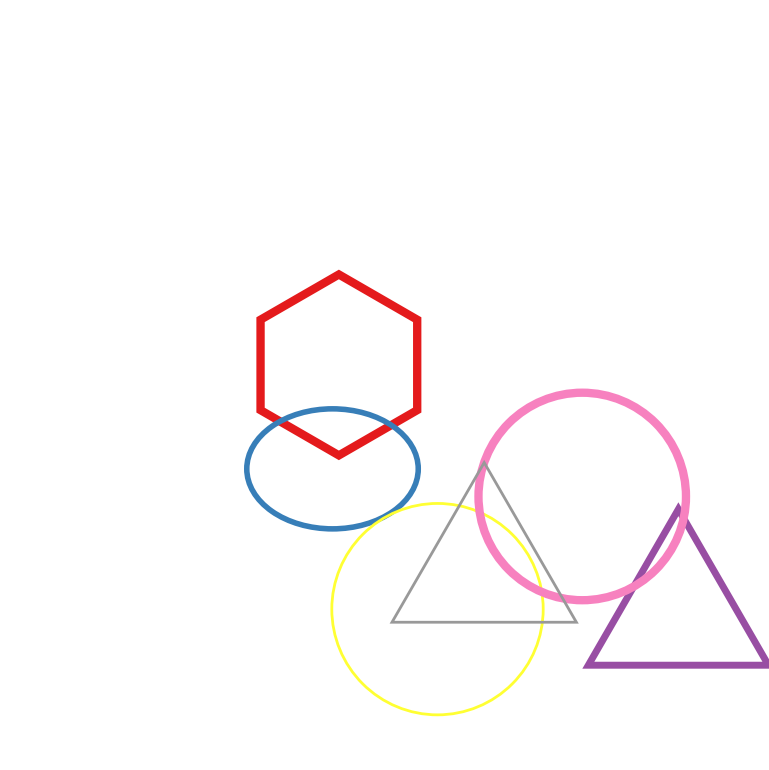[{"shape": "hexagon", "thickness": 3, "radius": 0.59, "center": [0.44, 0.526]}, {"shape": "oval", "thickness": 2, "radius": 0.56, "center": [0.432, 0.391]}, {"shape": "triangle", "thickness": 2.5, "radius": 0.68, "center": [0.881, 0.204]}, {"shape": "circle", "thickness": 1, "radius": 0.69, "center": [0.568, 0.209]}, {"shape": "circle", "thickness": 3, "radius": 0.67, "center": [0.756, 0.355]}, {"shape": "triangle", "thickness": 1, "radius": 0.69, "center": [0.629, 0.261]}]